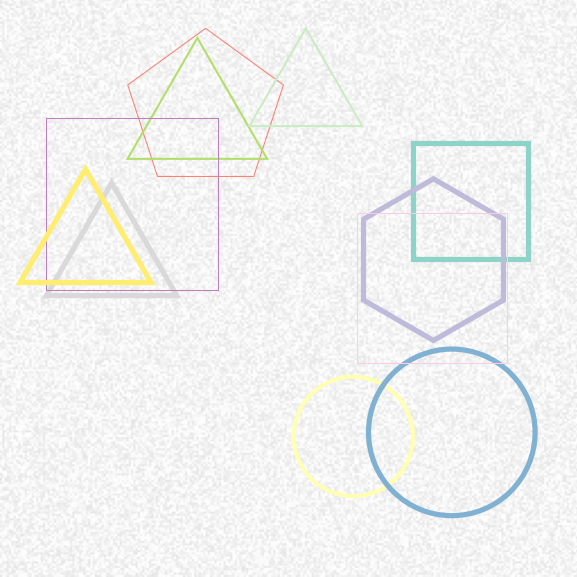[{"shape": "square", "thickness": 2.5, "radius": 0.5, "center": [0.815, 0.651]}, {"shape": "circle", "thickness": 2, "radius": 0.52, "center": [0.612, 0.243]}, {"shape": "hexagon", "thickness": 2.5, "radius": 0.7, "center": [0.751, 0.549]}, {"shape": "pentagon", "thickness": 0.5, "radius": 0.71, "center": [0.356, 0.808]}, {"shape": "circle", "thickness": 2.5, "radius": 0.72, "center": [0.782, 0.25]}, {"shape": "triangle", "thickness": 1, "radius": 0.7, "center": [0.342, 0.794]}, {"shape": "square", "thickness": 0.5, "radius": 0.65, "center": [0.748, 0.5]}, {"shape": "triangle", "thickness": 2.5, "radius": 0.65, "center": [0.193, 0.552]}, {"shape": "square", "thickness": 0.5, "radius": 0.74, "center": [0.229, 0.645]}, {"shape": "triangle", "thickness": 1, "radius": 0.56, "center": [0.53, 0.837]}, {"shape": "triangle", "thickness": 2.5, "radius": 0.65, "center": [0.148, 0.575]}]